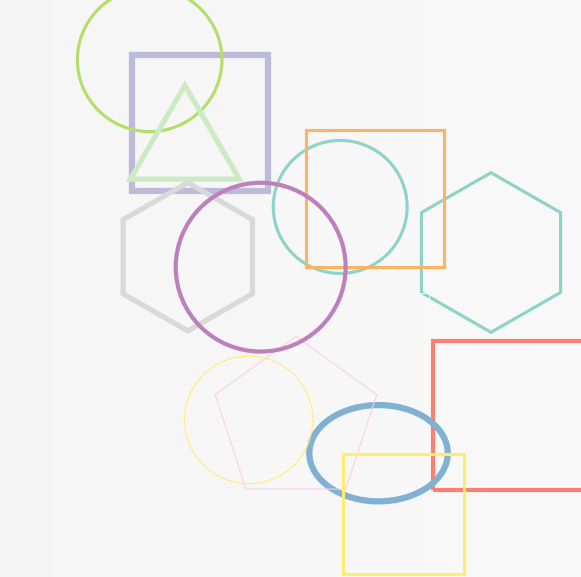[{"shape": "circle", "thickness": 1.5, "radius": 0.58, "center": [0.585, 0.641]}, {"shape": "hexagon", "thickness": 1.5, "radius": 0.69, "center": [0.845, 0.562]}, {"shape": "square", "thickness": 0.5, "radius": 0.53, "center": [0.633, 0.386]}, {"shape": "square", "thickness": 3, "radius": 0.59, "center": [0.345, 0.786]}, {"shape": "square", "thickness": 2, "radius": 0.65, "center": [0.875, 0.279]}, {"shape": "oval", "thickness": 3, "radius": 0.6, "center": [0.651, 0.214]}, {"shape": "square", "thickness": 1.5, "radius": 0.59, "center": [0.645, 0.655]}, {"shape": "circle", "thickness": 1.5, "radius": 0.62, "center": [0.257, 0.896]}, {"shape": "pentagon", "thickness": 0.5, "radius": 0.73, "center": [0.509, 0.27]}, {"shape": "hexagon", "thickness": 2.5, "radius": 0.64, "center": [0.323, 0.555]}, {"shape": "circle", "thickness": 2, "radius": 0.73, "center": [0.448, 0.537]}, {"shape": "triangle", "thickness": 2.5, "radius": 0.54, "center": [0.318, 0.743]}, {"shape": "circle", "thickness": 0.5, "radius": 0.55, "center": [0.428, 0.272]}, {"shape": "square", "thickness": 1.5, "radius": 0.52, "center": [0.694, 0.109]}]